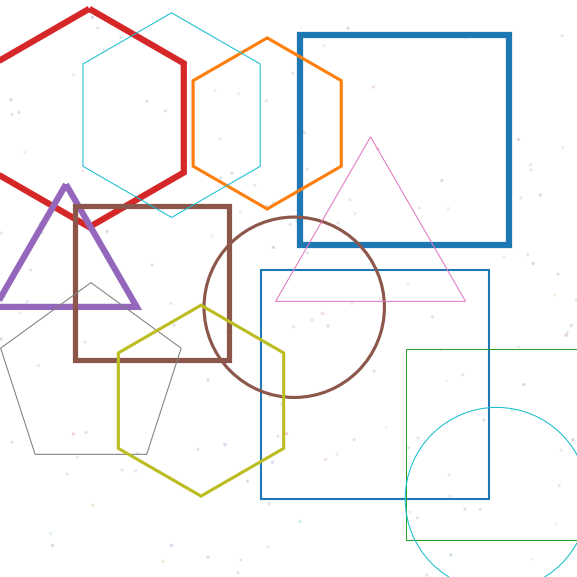[{"shape": "square", "thickness": 1, "radius": 0.99, "center": [0.649, 0.333]}, {"shape": "square", "thickness": 3, "radius": 0.91, "center": [0.7, 0.757]}, {"shape": "hexagon", "thickness": 1.5, "radius": 0.74, "center": [0.463, 0.785]}, {"shape": "square", "thickness": 0.5, "radius": 0.83, "center": [0.869, 0.23]}, {"shape": "hexagon", "thickness": 3, "radius": 0.95, "center": [0.155, 0.795]}, {"shape": "triangle", "thickness": 3, "radius": 0.71, "center": [0.114, 0.538]}, {"shape": "circle", "thickness": 1.5, "radius": 0.78, "center": [0.509, 0.467]}, {"shape": "square", "thickness": 2.5, "radius": 0.67, "center": [0.264, 0.509]}, {"shape": "triangle", "thickness": 0.5, "radius": 0.95, "center": [0.642, 0.572]}, {"shape": "pentagon", "thickness": 0.5, "radius": 0.82, "center": [0.157, 0.345]}, {"shape": "hexagon", "thickness": 1.5, "radius": 0.83, "center": [0.348, 0.305]}, {"shape": "circle", "thickness": 0.5, "radius": 0.79, "center": [0.86, 0.135]}, {"shape": "hexagon", "thickness": 0.5, "radius": 0.89, "center": [0.297, 0.8]}]